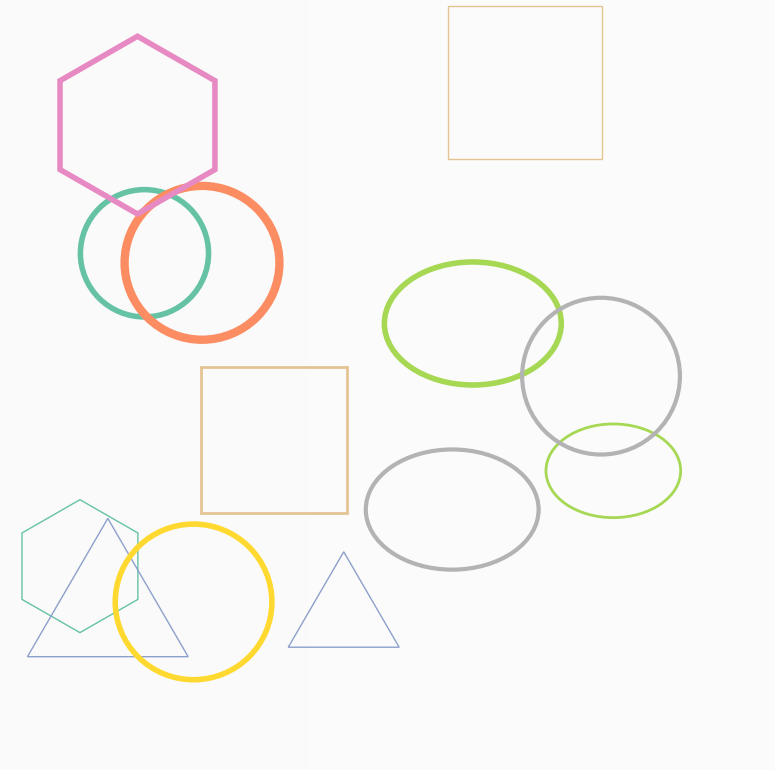[{"shape": "hexagon", "thickness": 0.5, "radius": 0.43, "center": [0.103, 0.265]}, {"shape": "circle", "thickness": 2, "radius": 0.41, "center": [0.186, 0.671]}, {"shape": "circle", "thickness": 3, "radius": 0.5, "center": [0.261, 0.659]}, {"shape": "triangle", "thickness": 0.5, "radius": 0.6, "center": [0.139, 0.207]}, {"shape": "triangle", "thickness": 0.5, "radius": 0.41, "center": [0.444, 0.201]}, {"shape": "hexagon", "thickness": 2, "radius": 0.58, "center": [0.177, 0.837]}, {"shape": "oval", "thickness": 1, "radius": 0.43, "center": [0.791, 0.389]}, {"shape": "oval", "thickness": 2, "radius": 0.57, "center": [0.61, 0.58]}, {"shape": "circle", "thickness": 2, "radius": 0.51, "center": [0.25, 0.218]}, {"shape": "square", "thickness": 0.5, "radius": 0.5, "center": [0.678, 0.893]}, {"shape": "square", "thickness": 1, "radius": 0.47, "center": [0.354, 0.429]}, {"shape": "circle", "thickness": 1.5, "radius": 0.51, "center": [0.776, 0.511]}, {"shape": "oval", "thickness": 1.5, "radius": 0.56, "center": [0.583, 0.338]}]